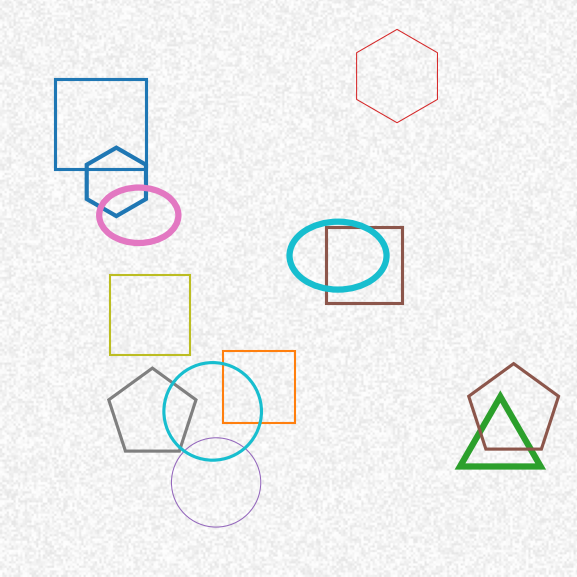[{"shape": "square", "thickness": 1.5, "radius": 0.39, "center": [0.174, 0.784]}, {"shape": "hexagon", "thickness": 2, "radius": 0.3, "center": [0.201, 0.684]}, {"shape": "square", "thickness": 1, "radius": 0.31, "center": [0.448, 0.329]}, {"shape": "triangle", "thickness": 3, "radius": 0.4, "center": [0.866, 0.232]}, {"shape": "hexagon", "thickness": 0.5, "radius": 0.4, "center": [0.688, 0.867]}, {"shape": "circle", "thickness": 0.5, "radius": 0.39, "center": [0.374, 0.164]}, {"shape": "pentagon", "thickness": 1.5, "radius": 0.41, "center": [0.889, 0.288]}, {"shape": "square", "thickness": 1.5, "radius": 0.33, "center": [0.63, 0.541]}, {"shape": "oval", "thickness": 3, "radius": 0.34, "center": [0.24, 0.626]}, {"shape": "pentagon", "thickness": 1.5, "radius": 0.4, "center": [0.264, 0.282]}, {"shape": "square", "thickness": 1, "radius": 0.34, "center": [0.26, 0.454]}, {"shape": "oval", "thickness": 3, "radius": 0.42, "center": [0.585, 0.556]}, {"shape": "circle", "thickness": 1.5, "radius": 0.42, "center": [0.368, 0.287]}]